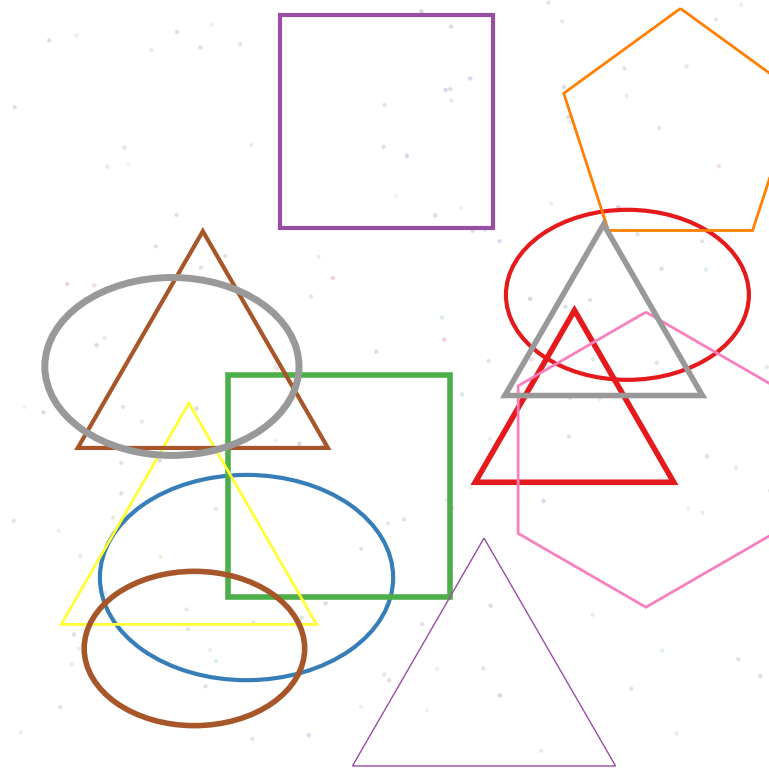[{"shape": "triangle", "thickness": 2, "radius": 0.74, "center": [0.746, 0.448]}, {"shape": "oval", "thickness": 1.5, "radius": 0.79, "center": [0.815, 0.617]}, {"shape": "oval", "thickness": 1.5, "radius": 0.95, "center": [0.32, 0.25]}, {"shape": "square", "thickness": 2, "radius": 0.72, "center": [0.441, 0.369]}, {"shape": "triangle", "thickness": 0.5, "radius": 0.99, "center": [0.629, 0.104]}, {"shape": "square", "thickness": 1.5, "radius": 0.69, "center": [0.502, 0.842]}, {"shape": "pentagon", "thickness": 1, "radius": 0.8, "center": [0.884, 0.83]}, {"shape": "triangle", "thickness": 1, "radius": 0.96, "center": [0.245, 0.285]}, {"shape": "oval", "thickness": 2, "radius": 0.72, "center": [0.252, 0.158]}, {"shape": "triangle", "thickness": 1.5, "radius": 0.94, "center": [0.263, 0.512]}, {"shape": "hexagon", "thickness": 1, "radius": 0.96, "center": [0.839, 0.403]}, {"shape": "oval", "thickness": 2.5, "radius": 0.83, "center": [0.223, 0.524]}, {"shape": "triangle", "thickness": 2, "radius": 0.74, "center": [0.784, 0.56]}]